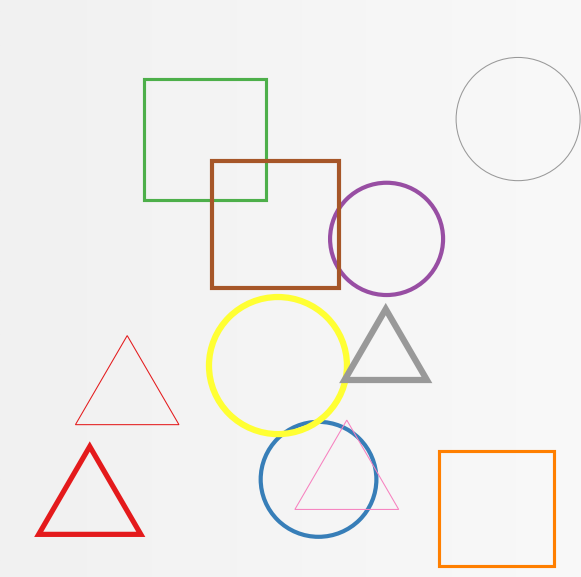[{"shape": "triangle", "thickness": 0.5, "radius": 0.51, "center": [0.219, 0.315]}, {"shape": "triangle", "thickness": 2.5, "radius": 0.51, "center": [0.154, 0.125]}, {"shape": "circle", "thickness": 2, "radius": 0.5, "center": [0.548, 0.169]}, {"shape": "square", "thickness": 1.5, "radius": 0.52, "center": [0.353, 0.758]}, {"shape": "circle", "thickness": 2, "radius": 0.49, "center": [0.665, 0.585]}, {"shape": "square", "thickness": 1.5, "radius": 0.5, "center": [0.854, 0.118]}, {"shape": "circle", "thickness": 3, "radius": 0.59, "center": [0.478, 0.366]}, {"shape": "square", "thickness": 2, "radius": 0.55, "center": [0.474, 0.611]}, {"shape": "triangle", "thickness": 0.5, "radius": 0.52, "center": [0.597, 0.169]}, {"shape": "circle", "thickness": 0.5, "radius": 0.53, "center": [0.891, 0.793]}, {"shape": "triangle", "thickness": 3, "radius": 0.41, "center": [0.664, 0.382]}]